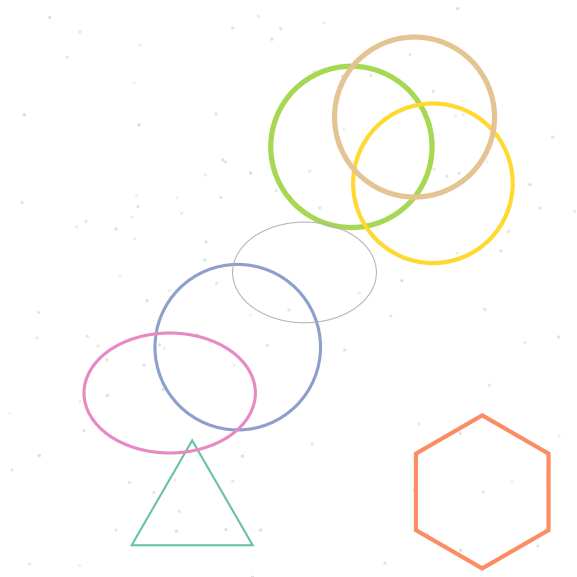[{"shape": "triangle", "thickness": 1, "radius": 0.61, "center": [0.333, 0.115]}, {"shape": "hexagon", "thickness": 2, "radius": 0.66, "center": [0.835, 0.147]}, {"shape": "circle", "thickness": 1.5, "radius": 0.72, "center": [0.412, 0.398]}, {"shape": "oval", "thickness": 1.5, "radius": 0.74, "center": [0.294, 0.319]}, {"shape": "circle", "thickness": 2.5, "radius": 0.7, "center": [0.608, 0.745]}, {"shape": "circle", "thickness": 2, "radius": 0.69, "center": [0.75, 0.682]}, {"shape": "circle", "thickness": 2.5, "radius": 0.69, "center": [0.718, 0.796]}, {"shape": "oval", "thickness": 0.5, "radius": 0.62, "center": [0.527, 0.527]}]